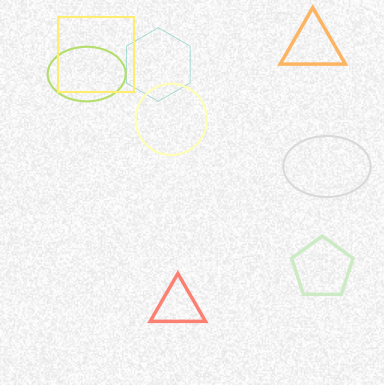[{"shape": "hexagon", "thickness": 0.5, "radius": 0.48, "center": [0.411, 0.832]}, {"shape": "circle", "thickness": 1.5, "radius": 0.46, "center": [0.445, 0.69]}, {"shape": "triangle", "thickness": 2.5, "radius": 0.41, "center": [0.462, 0.207]}, {"shape": "triangle", "thickness": 2.5, "radius": 0.49, "center": [0.812, 0.882]}, {"shape": "oval", "thickness": 1.5, "radius": 0.51, "center": [0.225, 0.808]}, {"shape": "oval", "thickness": 1.5, "radius": 0.57, "center": [0.849, 0.567]}, {"shape": "pentagon", "thickness": 2.5, "radius": 0.42, "center": [0.837, 0.303]}, {"shape": "square", "thickness": 1.5, "radius": 0.49, "center": [0.25, 0.858]}]